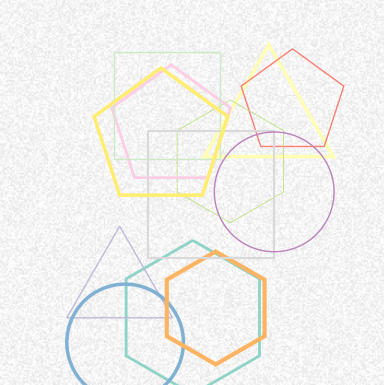[{"shape": "hexagon", "thickness": 2, "radius": 1.0, "center": [0.501, 0.176]}, {"shape": "triangle", "thickness": 2.5, "radius": 0.97, "center": [0.698, 0.69]}, {"shape": "triangle", "thickness": 1, "radius": 0.79, "center": [0.311, 0.254]}, {"shape": "pentagon", "thickness": 1, "radius": 0.7, "center": [0.76, 0.733]}, {"shape": "circle", "thickness": 2.5, "radius": 0.76, "center": [0.325, 0.111]}, {"shape": "hexagon", "thickness": 3, "radius": 0.73, "center": [0.56, 0.2]}, {"shape": "hexagon", "thickness": 0.5, "radius": 0.8, "center": [0.598, 0.581]}, {"shape": "pentagon", "thickness": 2, "radius": 0.81, "center": [0.445, 0.67]}, {"shape": "square", "thickness": 1.5, "radius": 0.82, "center": [0.548, 0.495]}, {"shape": "circle", "thickness": 1, "radius": 0.78, "center": [0.712, 0.502]}, {"shape": "square", "thickness": 1, "radius": 0.69, "center": [0.433, 0.726]}, {"shape": "pentagon", "thickness": 2.5, "radius": 0.91, "center": [0.418, 0.641]}]